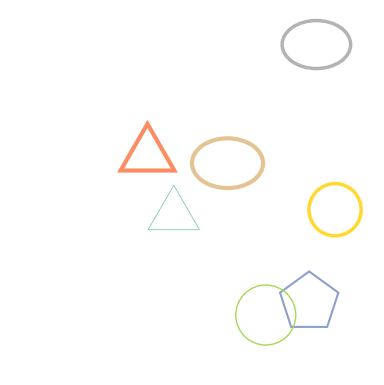[{"shape": "triangle", "thickness": 0.5, "radius": 0.39, "center": [0.451, 0.442]}, {"shape": "triangle", "thickness": 3, "radius": 0.4, "center": [0.383, 0.597]}, {"shape": "pentagon", "thickness": 1.5, "radius": 0.4, "center": [0.803, 0.215]}, {"shape": "circle", "thickness": 1, "radius": 0.39, "center": [0.69, 0.182]}, {"shape": "circle", "thickness": 2.5, "radius": 0.34, "center": [0.87, 0.455]}, {"shape": "oval", "thickness": 3, "radius": 0.46, "center": [0.591, 0.576]}, {"shape": "oval", "thickness": 2.5, "radius": 0.44, "center": [0.822, 0.884]}]